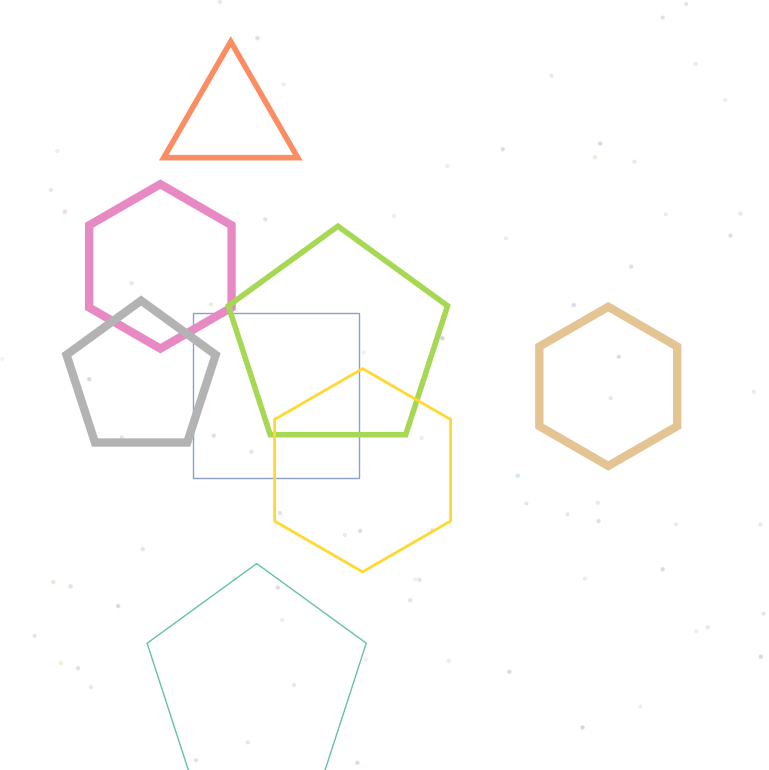[{"shape": "pentagon", "thickness": 0.5, "radius": 0.75, "center": [0.333, 0.118]}, {"shape": "triangle", "thickness": 2, "radius": 0.5, "center": [0.3, 0.845]}, {"shape": "square", "thickness": 0.5, "radius": 0.54, "center": [0.359, 0.486]}, {"shape": "hexagon", "thickness": 3, "radius": 0.53, "center": [0.208, 0.654]}, {"shape": "pentagon", "thickness": 2, "radius": 0.75, "center": [0.439, 0.557]}, {"shape": "hexagon", "thickness": 1, "radius": 0.66, "center": [0.471, 0.389]}, {"shape": "hexagon", "thickness": 3, "radius": 0.52, "center": [0.79, 0.498]}, {"shape": "pentagon", "thickness": 3, "radius": 0.51, "center": [0.183, 0.508]}]